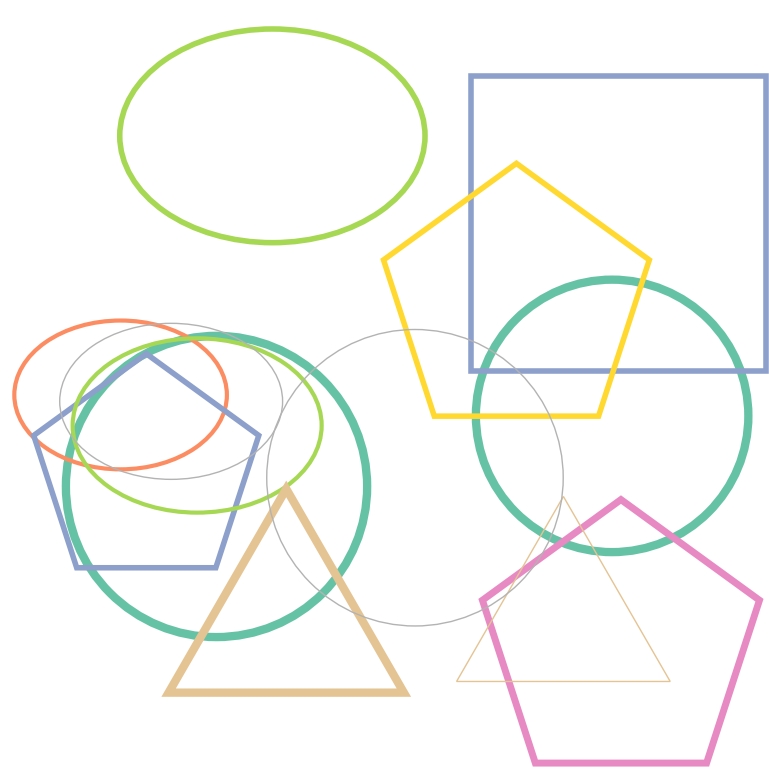[{"shape": "circle", "thickness": 3, "radius": 0.88, "center": [0.795, 0.46]}, {"shape": "circle", "thickness": 3, "radius": 0.98, "center": [0.281, 0.368]}, {"shape": "oval", "thickness": 1.5, "radius": 0.69, "center": [0.157, 0.487]}, {"shape": "square", "thickness": 2, "radius": 0.96, "center": [0.804, 0.71]}, {"shape": "pentagon", "thickness": 2, "radius": 0.77, "center": [0.19, 0.387]}, {"shape": "pentagon", "thickness": 2.5, "radius": 0.95, "center": [0.806, 0.162]}, {"shape": "oval", "thickness": 1.5, "radius": 0.81, "center": [0.256, 0.447]}, {"shape": "oval", "thickness": 2, "radius": 0.99, "center": [0.354, 0.824]}, {"shape": "pentagon", "thickness": 2, "radius": 0.91, "center": [0.671, 0.606]}, {"shape": "triangle", "thickness": 0.5, "radius": 0.8, "center": [0.732, 0.195]}, {"shape": "triangle", "thickness": 3, "radius": 0.88, "center": [0.372, 0.189]}, {"shape": "circle", "thickness": 0.5, "radius": 0.96, "center": [0.539, 0.38]}, {"shape": "oval", "thickness": 0.5, "radius": 0.72, "center": [0.222, 0.479]}]